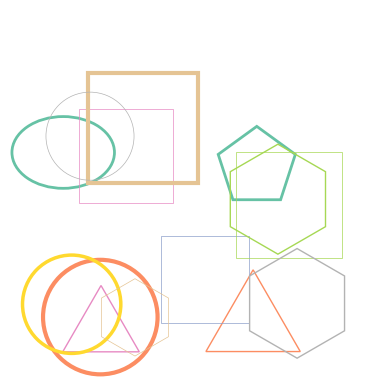[{"shape": "oval", "thickness": 2, "radius": 0.67, "center": [0.164, 0.604]}, {"shape": "pentagon", "thickness": 2, "radius": 0.53, "center": [0.667, 0.566]}, {"shape": "circle", "thickness": 3, "radius": 0.74, "center": [0.261, 0.176]}, {"shape": "triangle", "thickness": 1, "radius": 0.71, "center": [0.657, 0.158]}, {"shape": "square", "thickness": 0.5, "radius": 0.57, "center": [0.532, 0.273]}, {"shape": "triangle", "thickness": 1, "radius": 0.57, "center": [0.262, 0.144]}, {"shape": "square", "thickness": 0.5, "radius": 0.61, "center": [0.327, 0.595]}, {"shape": "hexagon", "thickness": 1, "radius": 0.71, "center": [0.722, 0.483]}, {"shape": "square", "thickness": 0.5, "radius": 0.68, "center": [0.751, 0.467]}, {"shape": "circle", "thickness": 2.5, "radius": 0.64, "center": [0.186, 0.21]}, {"shape": "square", "thickness": 3, "radius": 0.71, "center": [0.372, 0.668]}, {"shape": "hexagon", "thickness": 0.5, "radius": 0.5, "center": [0.351, 0.176]}, {"shape": "circle", "thickness": 0.5, "radius": 0.57, "center": [0.234, 0.646]}, {"shape": "hexagon", "thickness": 1, "radius": 0.71, "center": [0.772, 0.212]}]